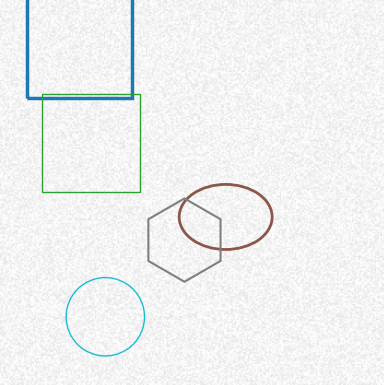[{"shape": "square", "thickness": 2.5, "radius": 0.68, "center": [0.207, 0.882]}, {"shape": "square", "thickness": 1, "radius": 0.64, "center": [0.236, 0.628]}, {"shape": "oval", "thickness": 2, "radius": 0.6, "center": [0.586, 0.436]}, {"shape": "hexagon", "thickness": 1.5, "radius": 0.54, "center": [0.479, 0.376]}, {"shape": "circle", "thickness": 1, "radius": 0.51, "center": [0.274, 0.177]}]